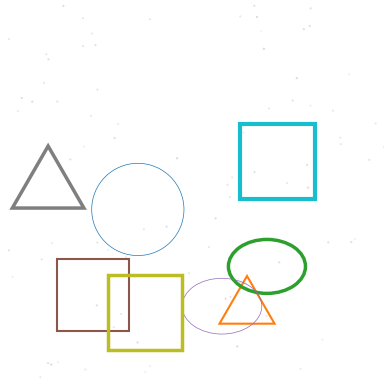[{"shape": "circle", "thickness": 0.5, "radius": 0.6, "center": [0.358, 0.456]}, {"shape": "triangle", "thickness": 1.5, "radius": 0.41, "center": [0.642, 0.201]}, {"shape": "oval", "thickness": 2.5, "radius": 0.5, "center": [0.693, 0.308]}, {"shape": "oval", "thickness": 0.5, "radius": 0.52, "center": [0.577, 0.205]}, {"shape": "square", "thickness": 1.5, "radius": 0.47, "center": [0.241, 0.233]}, {"shape": "triangle", "thickness": 2.5, "radius": 0.54, "center": [0.125, 0.513]}, {"shape": "square", "thickness": 2.5, "radius": 0.48, "center": [0.377, 0.188]}, {"shape": "square", "thickness": 3, "radius": 0.49, "center": [0.721, 0.581]}]